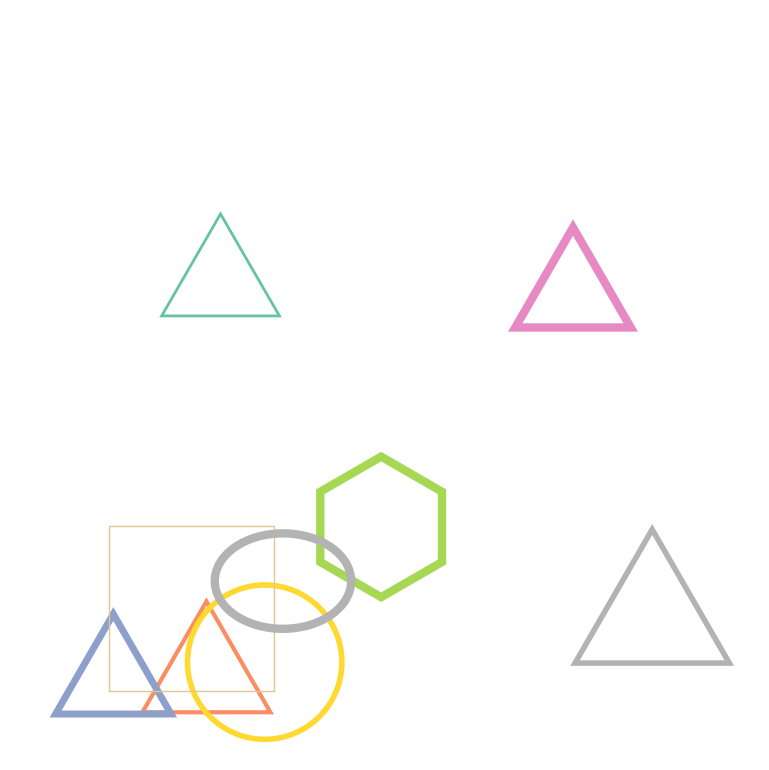[{"shape": "triangle", "thickness": 1, "radius": 0.44, "center": [0.286, 0.634]}, {"shape": "triangle", "thickness": 1.5, "radius": 0.48, "center": [0.268, 0.123]}, {"shape": "triangle", "thickness": 2.5, "radius": 0.43, "center": [0.147, 0.116]}, {"shape": "triangle", "thickness": 3, "radius": 0.43, "center": [0.744, 0.618]}, {"shape": "hexagon", "thickness": 3, "radius": 0.46, "center": [0.495, 0.316]}, {"shape": "circle", "thickness": 2, "radius": 0.5, "center": [0.344, 0.14]}, {"shape": "square", "thickness": 0.5, "radius": 0.54, "center": [0.248, 0.21]}, {"shape": "oval", "thickness": 3, "radius": 0.44, "center": [0.367, 0.245]}, {"shape": "triangle", "thickness": 2, "radius": 0.58, "center": [0.847, 0.197]}]